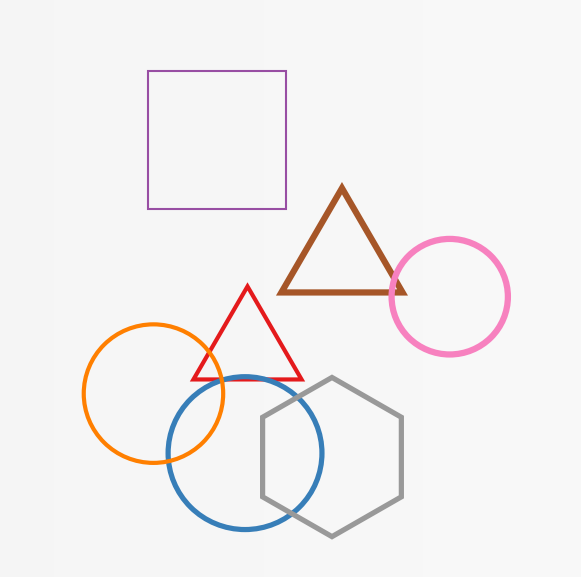[{"shape": "triangle", "thickness": 2, "radius": 0.54, "center": [0.426, 0.396]}, {"shape": "circle", "thickness": 2.5, "radius": 0.66, "center": [0.422, 0.215]}, {"shape": "square", "thickness": 1, "radius": 0.6, "center": [0.373, 0.757]}, {"shape": "circle", "thickness": 2, "radius": 0.6, "center": [0.264, 0.318]}, {"shape": "triangle", "thickness": 3, "radius": 0.6, "center": [0.588, 0.553]}, {"shape": "circle", "thickness": 3, "radius": 0.5, "center": [0.774, 0.485]}, {"shape": "hexagon", "thickness": 2.5, "radius": 0.69, "center": [0.571, 0.208]}]